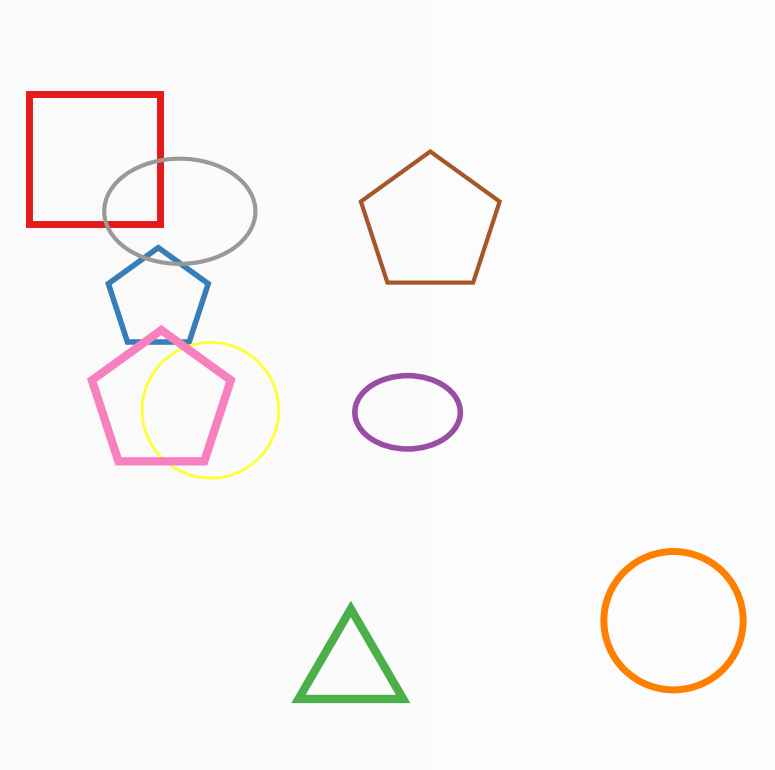[{"shape": "square", "thickness": 2.5, "radius": 0.42, "center": [0.123, 0.793]}, {"shape": "pentagon", "thickness": 2, "radius": 0.34, "center": [0.204, 0.611]}, {"shape": "triangle", "thickness": 3, "radius": 0.39, "center": [0.453, 0.131]}, {"shape": "oval", "thickness": 2, "radius": 0.34, "center": [0.526, 0.465]}, {"shape": "circle", "thickness": 2.5, "radius": 0.45, "center": [0.869, 0.194]}, {"shape": "circle", "thickness": 1, "radius": 0.44, "center": [0.272, 0.467]}, {"shape": "pentagon", "thickness": 1.5, "radius": 0.47, "center": [0.555, 0.709]}, {"shape": "pentagon", "thickness": 3, "radius": 0.47, "center": [0.208, 0.477]}, {"shape": "oval", "thickness": 1.5, "radius": 0.49, "center": [0.232, 0.726]}]